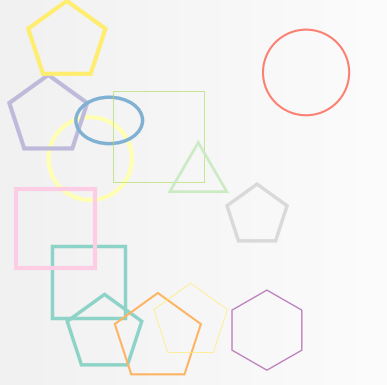[{"shape": "pentagon", "thickness": 2.5, "radius": 0.51, "center": [0.27, 0.134]}, {"shape": "square", "thickness": 2.5, "radius": 0.47, "center": [0.229, 0.268]}, {"shape": "circle", "thickness": 3, "radius": 0.54, "center": [0.233, 0.588]}, {"shape": "pentagon", "thickness": 3, "radius": 0.53, "center": [0.125, 0.7]}, {"shape": "circle", "thickness": 1.5, "radius": 0.56, "center": [0.79, 0.812]}, {"shape": "oval", "thickness": 2.5, "radius": 0.43, "center": [0.282, 0.687]}, {"shape": "pentagon", "thickness": 1.5, "radius": 0.58, "center": [0.407, 0.122]}, {"shape": "square", "thickness": 0.5, "radius": 0.59, "center": [0.408, 0.646]}, {"shape": "square", "thickness": 3, "radius": 0.51, "center": [0.143, 0.406]}, {"shape": "pentagon", "thickness": 2.5, "radius": 0.41, "center": [0.663, 0.44]}, {"shape": "hexagon", "thickness": 1, "radius": 0.52, "center": [0.689, 0.142]}, {"shape": "triangle", "thickness": 2, "radius": 0.43, "center": [0.512, 0.545]}, {"shape": "pentagon", "thickness": 3, "radius": 0.52, "center": [0.172, 0.893]}, {"shape": "pentagon", "thickness": 0.5, "radius": 0.5, "center": [0.492, 0.165]}]